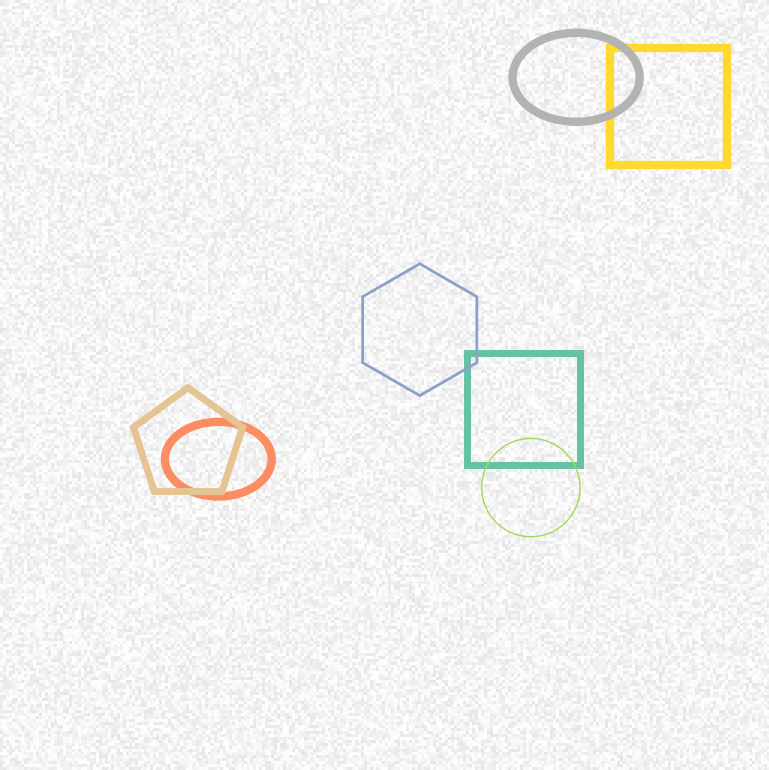[{"shape": "square", "thickness": 2.5, "radius": 0.37, "center": [0.68, 0.469]}, {"shape": "oval", "thickness": 3, "radius": 0.35, "center": [0.284, 0.404]}, {"shape": "hexagon", "thickness": 1, "radius": 0.43, "center": [0.545, 0.572]}, {"shape": "circle", "thickness": 0.5, "radius": 0.32, "center": [0.689, 0.367]}, {"shape": "square", "thickness": 3, "radius": 0.38, "center": [0.868, 0.861]}, {"shape": "pentagon", "thickness": 2.5, "radius": 0.37, "center": [0.244, 0.422]}, {"shape": "oval", "thickness": 3, "radius": 0.41, "center": [0.748, 0.9]}]